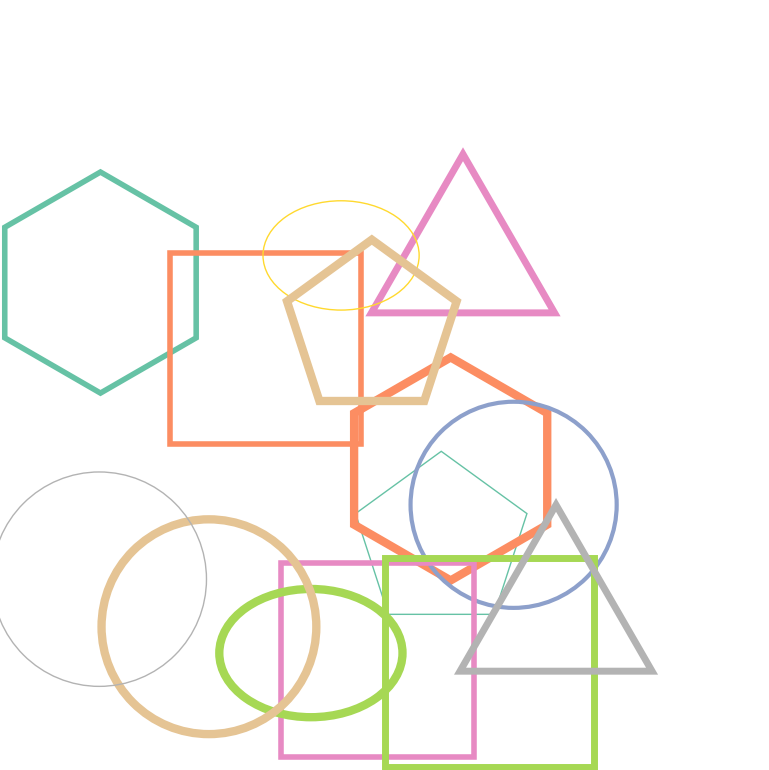[{"shape": "hexagon", "thickness": 2, "radius": 0.72, "center": [0.13, 0.633]}, {"shape": "pentagon", "thickness": 0.5, "radius": 0.59, "center": [0.573, 0.297]}, {"shape": "hexagon", "thickness": 3, "radius": 0.72, "center": [0.585, 0.391]}, {"shape": "square", "thickness": 2, "radius": 0.62, "center": [0.345, 0.548]}, {"shape": "circle", "thickness": 1.5, "radius": 0.67, "center": [0.667, 0.344]}, {"shape": "triangle", "thickness": 2.5, "radius": 0.69, "center": [0.601, 0.662]}, {"shape": "square", "thickness": 2, "radius": 0.63, "center": [0.49, 0.143]}, {"shape": "oval", "thickness": 3, "radius": 0.59, "center": [0.404, 0.152]}, {"shape": "square", "thickness": 2.5, "radius": 0.68, "center": [0.635, 0.139]}, {"shape": "oval", "thickness": 0.5, "radius": 0.51, "center": [0.443, 0.668]}, {"shape": "circle", "thickness": 3, "radius": 0.7, "center": [0.271, 0.186]}, {"shape": "pentagon", "thickness": 3, "radius": 0.58, "center": [0.483, 0.573]}, {"shape": "circle", "thickness": 0.5, "radius": 0.7, "center": [0.129, 0.248]}, {"shape": "triangle", "thickness": 2.5, "radius": 0.72, "center": [0.722, 0.2]}]